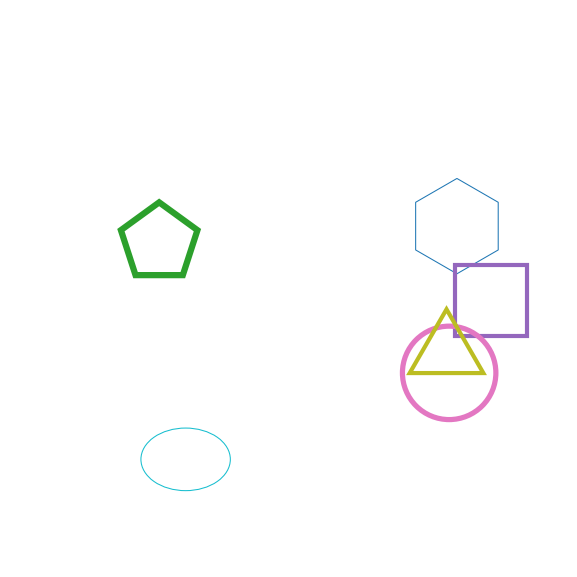[{"shape": "hexagon", "thickness": 0.5, "radius": 0.41, "center": [0.791, 0.608]}, {"shape": "pentagon", "thickness": 3, "radius": 0.35, "center": [0.276, 0.579]}, {"shape": "square", "thickness": 2, "radius": 0.31, "center": [0.85, 0.479]}, {"shape": "circle", "thickness": 2.5, "radius": 0.4, "center": [0.778, 0.353]}, {"shape": "triangle", "thickness": 2, "radius": 0.37, "center": [0.773, 0.39]}, {"shape": "oval", "thickness": 0.5, "radius": 0.39, "center": [0.321, 0.204]}]